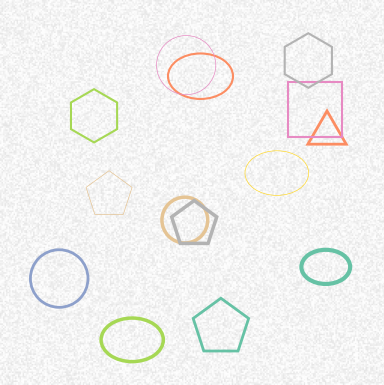[{"shape": "pentagon", "thickness": 2, "radius": 0.38, "center": [0.574, 0.15]}, {"shape": "oval", "thickness": 3, "radius": 0.32, "center": [0.846, 0.307]}, {"shape": "oval", "thickness": 1.5, "radius": 0.42, "center": [0.521, 0.802]}, {"shape": "triangle", "thickness": 2, "radius": 0.29, "center": [0.849, 0.654]}, {"shape": "circle", "thickness": 2, "radius": 0.37, "center": [0.154, 0.277]}, {"shape": "circle", "thickness": 0.5, "radius": 0.38, "center": [0.484, 0.831]}, {"shape": "square", "thickness": 1.5, "radius": 0.35, "center": [0.818, 0.716]}, {"shape": "hexagon", "thickness": 1.5, "radius": 0.35, "center": [0.244, 0.699]}, {"shape": "oval", "thickness": 2.5, "radius": 0.4, "center": [0.343, 0.117]}, {"shape": "oval", "thickness": 0.5, "radius": 0.41, "center": [0.719, 0.55]}, {"shape": "circle", "thickness": 2.5, "radius": 0.3, "center": [0.48, 0.428]}, {"shape": "pentagon", "thickness": 0.5, "radius": 0.31, "center": [0.283, 0.494]}, {"shape": "hexagon", "thickness": 1.5, "radius": 0.35, "center": [0.801, 0.843]}, {"shape": "pentagon", "thickness": 2.5, "radius": 0.31, "center": [0.504, 0.418]}]